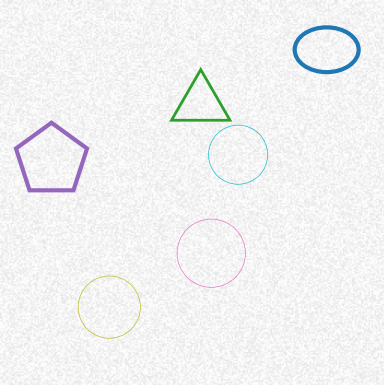[{"shape": "oval", "thickness": 3, "radius": 0.42, "center": [0.848, 0.871]}, {"shape": "triangle", "thickness": 2, "radius": 0.44, "center": [0.521, 0.732]}, {"shape": "pentagon", "thickness": 3, "radius": 0.49, "center": [0.134, 0.584]}, {"shape": "circle", "thickness": 0.5, "radius": 0.44, "center": [0.549, 0.342]}, {"shape": "circle", "thickness": 0.5, "radius": 0.4, "center": [0.284, 0.202]}, {"shape": "circle", "thickness": 0.5, "radius": 0.38, "center": [0.618, 0.598]}]